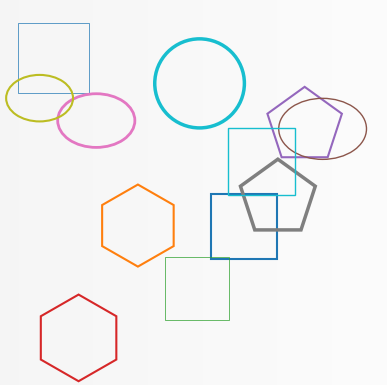[{"shape": "square", "thickness": 0.5, "radius": 0.46, "center": [0.138, 0.849]}, {"shape": "square", "thickness": 1.5, "radius": 0.42, "center": [0.629, 0.411]}, {"shape": "hexagon", "thickness": 1.5, "radius": 0.53, "center": [0.356, 0.414]}, {"shape": "square", "thickness": 0.5, "radius": 0.41, "center": [0.508, 0.25]}, {"shape": "hexagon", "thickness": 1.5, "radius": 0.56, "center": [0.203, 0.122]}, {"shape": "pentagon", "thickness": 1.5, "radius": 0.51, "center": [0.786, 0.673]}, {"shape": "oval", "thickness": 1, "radius": 0.57, "center": [0.833, 0.665]}, {"shape": "oval", "thickness": 2, "radius": 0.5, "center": [0.248, 0.687]}, {"shape": "pentagon", "thickness": 2.5, "radius": 0.51, "center": [0.717, 0.485]}, {"shape": "oval", "thickness": 1.5, "radius": 0.43, "center": [0.102, 0.745]}, {"shape": "square", "thickness": 1, "radius": 0.43, "center": [0.675, 0.581]}, {"shape": "circle", "thickness": 2.5, "radius": 0.58, "center": [0.515, 0.783]}]